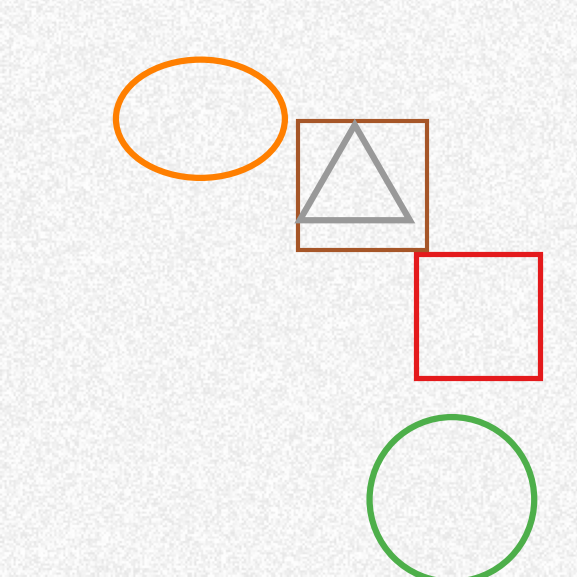[{"shape": "square", "thickness": 2.5, "radius": 0.53, "center": [0.827, 0.452]}, {"shape": "circle", "thickness": 3, "radius": 0.71, "center": [0.783, 0.134]}, {"shape": "oval", "thickness": 3, "radius": 0.73, "center": [0.347, 0.793]}, {"shape": "square", "thickness": 2, "radius": 0.56, "center": [0.628, 0.678]}, {"shape": "triangle", "thickness": 3, "radius": 0.55, "center": [0.614, 0.673]}]